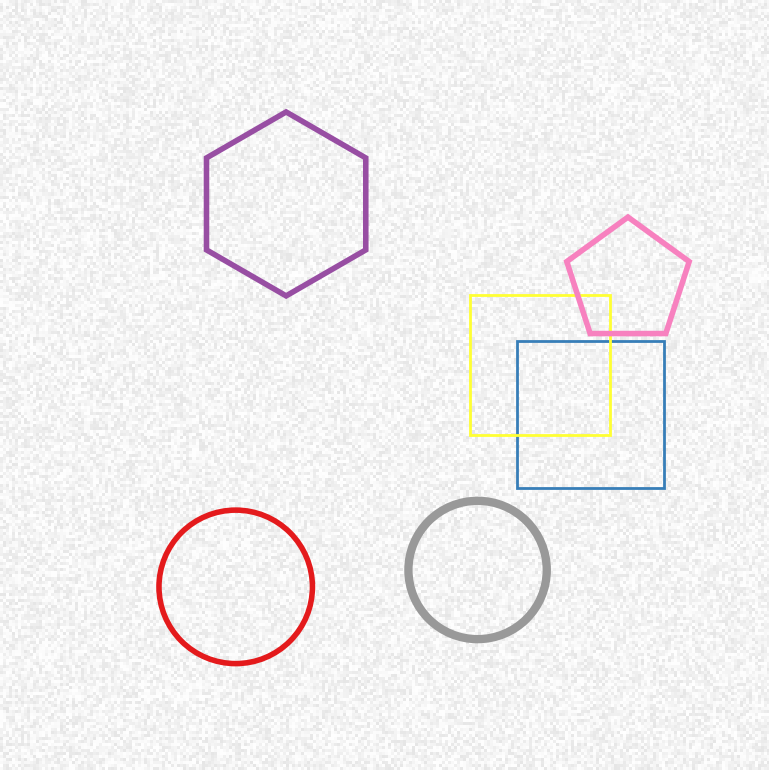[{"shape": "circle", "thickness": 2, "radius": 0.5, "center": [0.306, 0.238]}, {"shape": "square", "thickness": 1, "radius": 0.48, "center": [0.767, 0.462]}, {"shape": "hexagon", "thickness": 2, "radius": 0.6, "center": [0.372, 0.735]}, {"shape": "square", "thickness": 1, "radius": 0.45, "center": [0.701, 0.526]}, {"shape": "pentagon", "thickness": 2, "radius": 0.42, "center": [0.816, 0.634]}, {"shape": "circle", "thickness": 3, "radius": 0.45, "center": [0.62, 0.26]}]